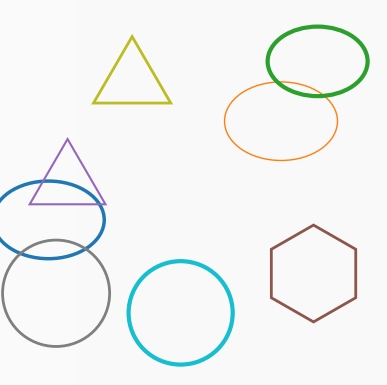[{"shape": "oval", "thickness": 2.5, "radius": 0.72, "center": [0.125, 0.429]}, {"shape": "oval", "thickness": 1, "radius": 0.73, "center": [0.725, 0.685]}, {"shape": "oval", "thickness": 3, "radius": 0.65, "center": [0.82, 0.841]}, {"shape": "triangle", "thickness": 1.5, "radius": 0.56, "center": [0.174, 0.526]}, {"shape": "hexagon", "thickness": 2, "radius": 0.63, "center": [0.809, 0.29]}, {"shape": "circle", "thickness": 2, "radius": 0.69, "center": [0.145, 0.238]}, {"shape": "triangle", "thickness": 2, "radius": 0.58, "center": [0.341, 0.79]}, {"shape": "circle", "thickness": 3, "radius": 0.67, "center": [0.466, 0.187]}]